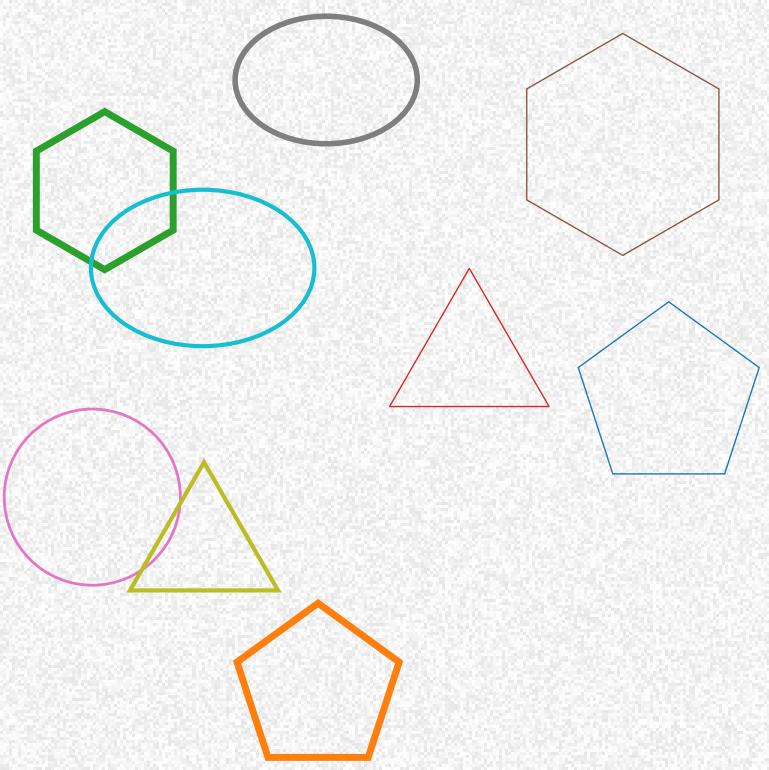[{"shape": "pentagon", "thickness": 0.5, "radius": 0.62, "center": [0.868, 0.484]}, {"shape": "pentagon", "thickness": 2.5, "radius": 0.55, "center": [0.413, 0.106]}, {"shape": "hexagon", "thickness": 2.5, "radius": 0.51, "center": [0.136, 0.752]}, {"shape": "triangle", "thickness": 0.5, "radius": 0.6, "center": [0.609, 0.532]}, {"shape": "hexagon", "thickness": 0.5, "radius": 0.72, "center": [0.809, 0.812]}, {"shape": "circle", "thickness": 1, "radius": 0.57, "center": [0.12, 0.354]}, {"shape": "oval", "thickness": 2, "radius": 0.59, "center": [0.424, 0.896]}, {"shape": "triangle", "thickness": 1.5, "radius": 0.55, "center": [0.265, 0.289]}, {"shape": "oval", "thickness": 1.5, "radius": 0.73, "center": [0.263, 0.652]}]